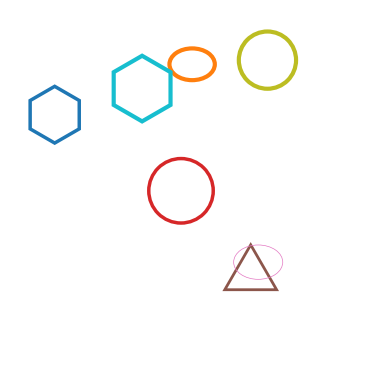[{"shape": "hexagon", "thickness": 2.5, "radius": 0.37, "center": [0.142, 0.702]}, {"shape": "oval", "thickness": 3, "radius": 0.29, "center": [0.499, 0.833]}, {"shape": "circle", "thickness": 2.5, "radius": 0.42, "center": [0.47, 0.504]}, {"shape": "triangle", "thickness": 2, "radius": 0.39, "center": [0.651, 0.286]}, {"shape": "oval", "thickness": 0.5, "radius": 0.32, "center": [0.671, 0.319]}, {"shape": "circle", "thickness": 3, "radius": 0.37, "center": [0.695, 0.844]}, {"shape": "hexagon", "thickness": 3, "radius": 0.43, "center": [0.369, 0.77]}]